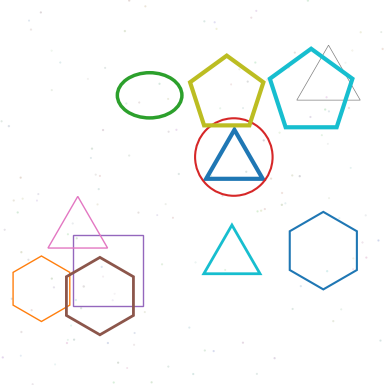[{"shape": "triangle", "thickness": 3, "radius": 0.42, "center": [0.609, 0.578]}, {"shape": "hexagon", "thickness": 1.5, "radius": 0.5, "center": [0.84, 0.349]}, {"shape": "hexagon", "thickness": 1, "radius": 0.43, "center": [0.108, 0.25]}, {"shape": "oval", "thickness": 2.5, "radius": 0.42, "center": [0.389, 0.752]}, {"shape": "circle", "thickness": 1.5, "radius": 0.5, "center": [0.607, 0.592]}, {"shape": "square", "thickness": 1, "radius": 0.46, "center": [0.28, 0.298]}, {"shape": "hexagon", "thickness": 2, "radius": 0.5, "center": [0.26, 0.231]}, {"shape": "triangle", "thickness": 1, "radius": 0.45, "center": [0.202, 0.4]}, {"shape": "triangle", "thickness": 0.5, "radius": 0.48, "center": [0.853, 0.788]}, {"shape": "pentagon", "thickness": 3, "radius": 0.5, "center": [0.589, 0.755]}, {"shape": "triangle", "thickness": 2, "radius": 0.42, "center": [0.602, 0.331]}, {"shape": "pentagon", "thickness": 3, "radius": 0.56, "center": [0.808, 0.761]}]